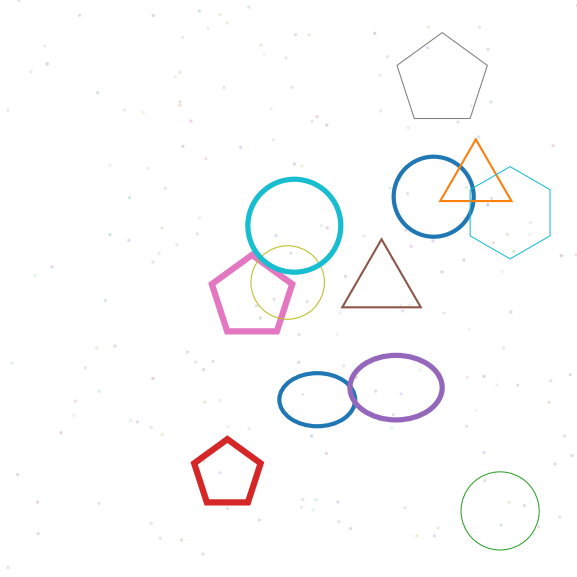[{"shape": "oval", "thickness": 2, "radius": 0.33, "center": [0.549, 0.307]}, {"shape": "circle", "thickness": 2, "radius": 0.35, "center": [0.751, 0.659]}, {"shape": "triangle", "thickness": 1, "radius": 0.36, "center": [0.824, 0.687]}, {"shape": "circle", "thickness": 0.5, "radius": 0.34, "center": [0.866, 0.114]}, {"shape": "pentagon", "thickness": 3, "radius": 0.3, "center": [0.394, 0.178]}, {"shape": "oval", "thickness": 2.5, "radius": 0.4, "center": [0.686, 0.328]}, {"shape": "triangle", "thickness": 1, "radius": 0.39, "center": [0.661, 0.506]}, {"shape": "pentagon", "thickness": 3, "radius": 0.37, "center": [0.436, 0.485]}, {"shape": "pentagon", "thickness": 0.5, "radius": 0.41, "center": [0.766, 0.86]}, {"shape": "circle", "thickness": 0.5, "radius": 0.32, "center": [0.498, 0.51]}, {"shape": "hexagon", "thickness": 0.5, "radius": 0.4, "center": [0.883, 0.631]}, {"shape": "circle", "thickness": 2.5, "radius": 0.4, "center": [0.51, 0.608]}]